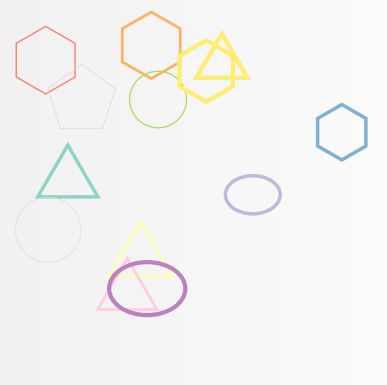[{"shape": "triangle", "thickness": 2.5, "radius": 0.45, "center": [0.175, 0.533]}, {"shape": "triangle", "thickness": 2, "radius": 0.48, "center": [0.363, 0.329]}, {"shape": "oval", "thickness": 2.5, "radius": 0.35, "center": [0.652, 0.494]}, {"shape": "hexagon", "thickness": 1, "radius": 0.44, "center": [0.118, 0.844]}, {"shape": "hexagon", "thickness": 2.5, "radius": 0.36, "center": [0.882, 0.657]}, {"shape": "hexagon", "thickness": 2, "radius": 0.43, "center": [0.39, 0.882]}, {"shape": "circle", "thickness": 1, "radius": 0.37, "center": [0.408, 0.742]}, {"shape": "triangle", "thickness": 2, "radius": 0.44, "center": [0.329, 0.24]}, {"shape": "pentagon", "thickness": 0.5, "radius": 0.46, "center": [0.211, 0.741]}, {"shape": "oval", "thickness": 3, "radius": 0.49, "center": [0.38, 0.25]}, {"shape": "circle", "thickness": 0.5, "radius": 0.42, "center": [0.124, 0.403]}, {"shape": "triangle", "thickness": 3, "radius": 0.38, "center": [0.573, 0.836]}, {"shape": "hexagon", "thickness": 3, "radius": 0.4, "center": [0.532, 0.815]}]